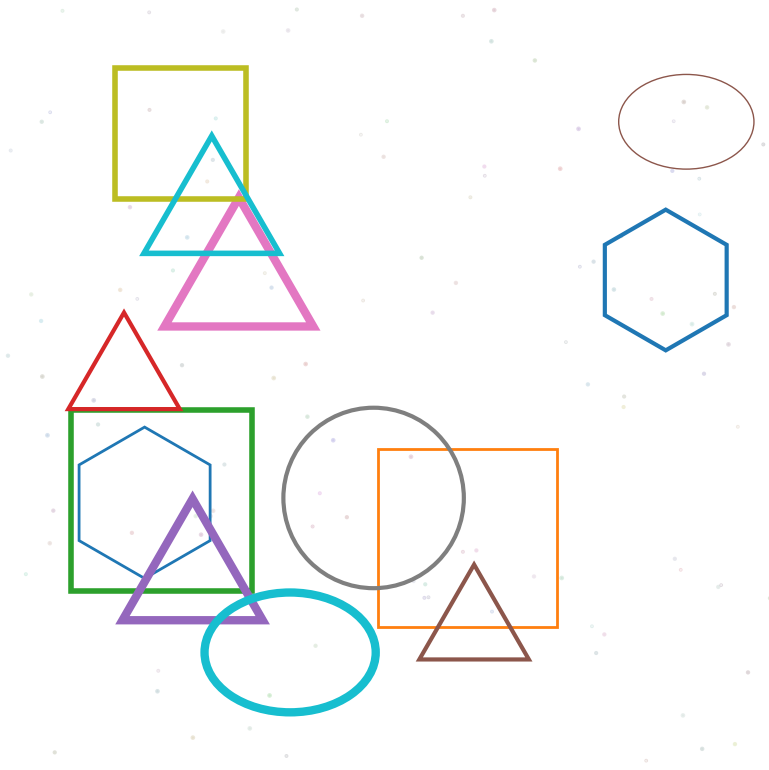[{"shape": "hexagon", "thickness": 1.5, "radius": 0.46, "center": [0.865, 0.636]}, {"shape": "hexagon", "thickness": 1, "radius": 0.49, "center": [0.188, 0.347]}, {"shape": "square", "thickness": 1, "radius": 0.58, "center": [0.607, 0.301]}, {"shape": "square", "thickness": 2, "radius": 0.59, "center": [0.21, 0.35]}, {"shape": "triangle", "thickness": 1.5, "radius": 0.42, "center": [0.161, 0.511]}, {"shape": "triangle", "thickness": 3, "radius": 0.53, "center": [0.25, 0.247]}, {"shape": "triangle", "thickness": 1.5, "radius": 0.41, "center": [0.616, 0.185]}, {"shape": "oval", "thickness": 0.5, "radius": 0.44, "center": [0.891, 0.842]}, {"shape": "triangle", "thickness": 3, "radius": 0.56, "center": [0.31, 0.632]}, {"shape": "circle", "thickness": 1.5, "radius": 0.59, "center": [0.485, 0.353]}, {"shape": "square", "thickness": 2, "radius": 0.43, "center": [0.235, 0.826]}, {"shape": "triangle", "thickness": 2, "radius": 0.51, "center": [0.275, 0.722]}, {"shape": "oval", "thickness": 3, "radius": 0.56, "center": [0.377, 0.153]}]